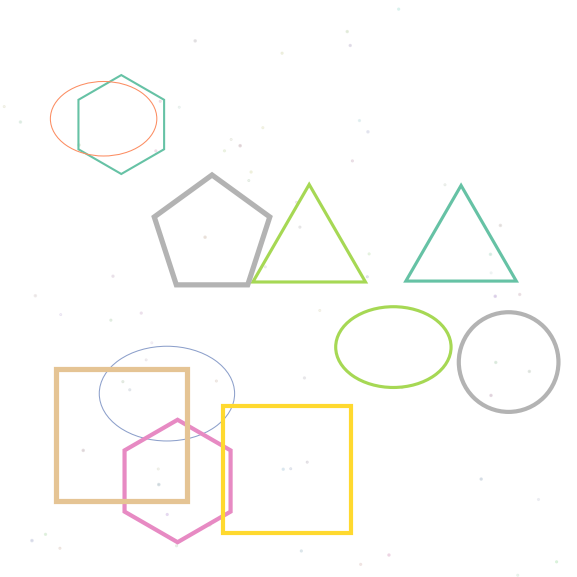[{"shape": "triangle", "thickness": 1.5, "radius": 0.55, "center": [0.798, 0.568]}, {"shape": "hexagon", "thickness": 1, "radius": 0.43, "center": [0.21, 0.784]}, {"shape": "oval", "thickness": 0.5, "radius": 0.46, "center": [0.179, 0.794]}, {"shape": "oval", "thickness": 0.5, "radius": 0.59, "center": [0.289, 0.318]}, {"shape": "hexagon", "thickness": 2, "radius": 0.53, "center": [0.307, 0.166]}, {"shape": "oval", "thickness": 1.5, "radius": 0.5, "center": [0.681, 0.398]}, {"shape": "triangle", "thickness": 1.5, "radius": 0.56, "center": [0.535, 0.567]}, {"shape": "square", "thickness": 2, "radius": 0.55, "center": [0.497, 0.186]}, {"shape": "square", "thickness": 2.5, "radius": 0.57, "center": [0.21, 0.246]}, {"shape": "pentagon", "thickness": 2.5, "radius": 0.53, "center": [0.367, 0.591]}, {"shape": "circle", "thickness": 2, "radius": 0.43, "center": [0.881, 0.372]}]